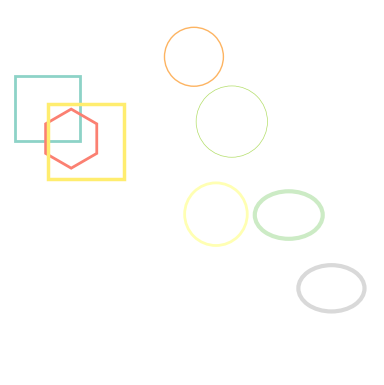[{"shape": "square", "thickness": 2, "radius": 0.43, "center": [0.123, 0.719]}, {"shape": "circle", "thickness": 2, "radius": 0.41, "center": [0.561, 0.444]}, {"shape": "hexagon", "thickness": 2, "radius": 0.38, "center": [0.185, 0.64]}, {"shape": "circle", "thickness": 1, "radius": 0.38, "center": [0.504, 0.853]}, {"shape": "circle", "thickness": 0.5, "radius": 0.46, "center": [0.602, 0.684]}, {"shape": "oval", "thickness": 3, "radius": 0.43, "center": [0.861, 0.251]}, {"shape": "oval", "thickness": 3, "radius": 0.44, "center": [0.75, 0.441]}, {"shape": "square", "thickness": 2.5, "radius": 0.49, "center": [0.223, 0.632]}]